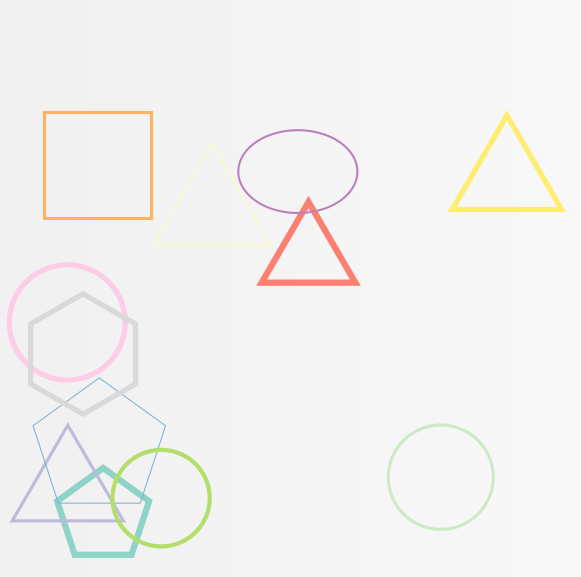[{"shape": "pentagon", "thickness": 3, "radius": 0.42, "center": [0.177, 0.106]}, {"shape": "triangle", "thickness": 0.5, "radius": 0.59, "center": [0.365, 0.633]}, {"shape": "triangle", "thickness": 1.5, "radius": 0.55, "center": [0.117, 0.152]}, {"shape": "triangle", "thickness": 3, "radius": 0.47, "center": [0.531, 0.556]}, {"shape": "pentagon", "thickness": 0.5, "radius": 0.6, "center": [0.171, 0.225]}, {"shape": "square", "thickness": 1.5, "radius": 0.46, "center": [0.168, 0.713]}, {"shape": "circle", "thickness": 2, "radius": 0.42, "center": [0.277, 0.137]}, {"shape": "circle", "thickness": 2.5, "radius": 0.5, "center": [0.116, 0.441]}, {"shape": "hexagon", "thickness": 2.5, "radius": 0.52, "center": [0.143, 0.386]}, {"shape": "oval", "thickness": 1, "radius": 0.51, "center": [0.512, 0.702]}, {"shape": "circle", "thickness": 1.5, "radius": 0.45, "center": [0.758, 0.173]}, {"shape": "triangle", "thickness": 2.5, "radius": 0.54, "center": [0.872, 0.691]}]